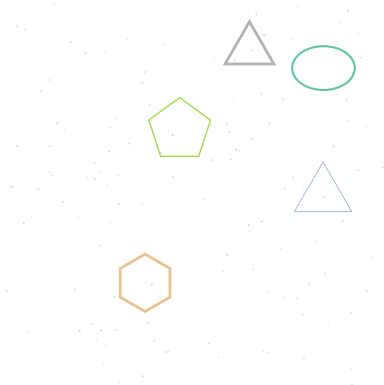[{"shape": "oval", "thickness": 1.5, "radius": 0.41, "center": [0.84, 0.823]}, {"shape": "triangle", "thickness": 0.5, "radius": 0.43, "center": [0.839, 0.493]}, {"shape": "pentagon", "thickness": 1, "radius": 0.42, "center": [0.467, 0.662]}, {"shape": "hexagon", "thickness": 2, "radius": 0.37, "center": [0.377, 0.265]}, {"shape": "triangle", "thickness": 2, "radius": 0.37, "center": [0.648, 0.87]}]